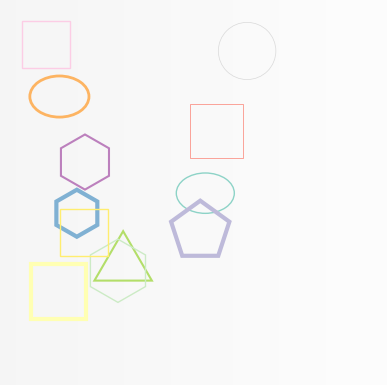[{"shape": "oval", "thickness": 1, "radius": 0.37, "center": [0.53, 0.498]}, {"shape": "square", "thickness": 3, "radius": 0.36, "center": [0.152, 0.243]}, {"shape": "pentagon", "thickness": 3, "radius": 0.4, "center": [0.517, 0.4]}, {"shape": "square", "thickness": 0.5, "radius": 0.35, "center": [0.559, 0.66]}, {"shape": "hexagon", "thickness": 3, "radius": 0.31, "center": [0.198, 0.446]}, {"shape": "oval", "thickness": 2, "radius": 0.38, "center": [0.153, 0.749]}, {"shape": "triangle", "thickness": 1.5, "radius": 0.43, "center": [0.318, 0.314]}, {"shape": "square", "thickness": 1, "radius": 0.31, "center": [0.119, 0.884]}, {"shape": "circle", "thickness": 0.5, "radius": 0.37, "center": [0.638, 0.868]}, {"shape": "hexagon", "thickness": 1.5, "radius": 0.36, "center": [0.219, 0.579]}, {"shape": "hexagon", "thickness": 1, "radius": 0.41, "center": [0.304, 0.297]}, {"shape": "square", "thickness": 1, "radius": 0.31, "center": [0.216, 0.397]}]